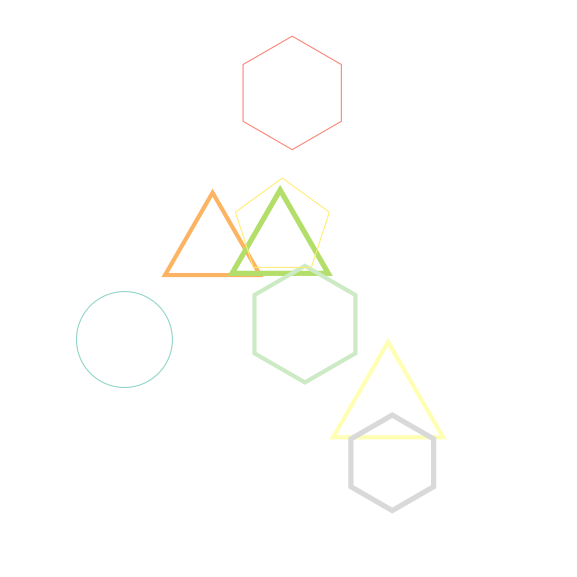[{"shape": "circle", "thickness": 0.5, "radius": 0.42, "center": [0.215, 0.411]}, {"shape": "triangle", "thickness": 2, "radius": 0.55, "center": [0.672, 0.297]}, {"shape": "hexagon", "thickness": 0.5, "radius": 0.49, "center": [0.506, 0.838]}, {"shape": "triangle", "thickness": 2, "radius": 0.48, "center": [0.368, 0.57]}, {"shape": "triangle", "thickness": 2.5, "radius": 0.48, "center": [0.485, 0.574]}, {"shape": "hexagon", "thickness": 2.5, "radius": 0.41, "center": [0.679, 0.198]}, {"shape": "hexagon", "thickness": 2, "radius": 0.5, "center": [0.528, 0.438]}, {"shape": "pentagon", "thickness": 0.5, "radius": 0.43, "center": [0.489, 0.605]}]